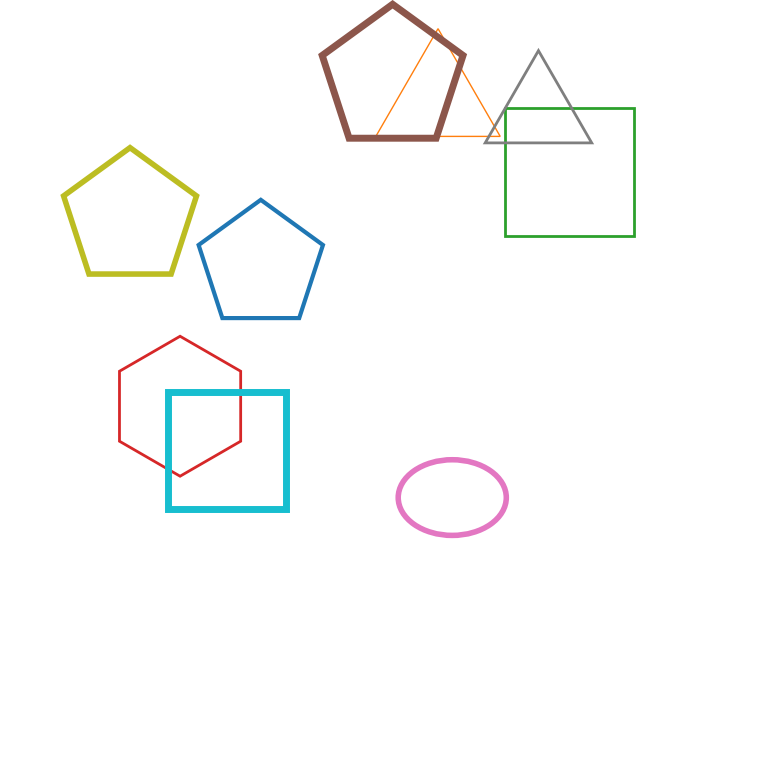[{"shape": "pentagon", "thickness": 1.5, "radius": 0.42, "center": [0.339, 0.656]}, {"shape": "triangle", "thickness": 0.5, "radius": 0.47, "center": [0.569, 0.869]}, {"shape": "square", "thickness": 1, "radius": 0.42, "center": [0.74, 0.777]}, {"shape": "hexagon", "thickness": 1, "radius": 0.45, "center": [0.234, 0.472]}, {"shape": "pentagon", "thickness": 2.5, "radius": 0.48, "center": [0.51, 0.898]}, {"shape": "oval", "thickness": 2, "radius": 0.35, "center": [0.587, 0.354]}, {"shape": "triangle", "thickness": 1, "radius": 0.4, "center": [0.699, 0.854]}, {"shape": "pentagon", "thickness": 2, "radius": 0.45, "center": [0.169, 0.717]}, {"shape": "square", "thickness": 2.5, "radius": 0.38, "center": [0.295, 0.415]}]